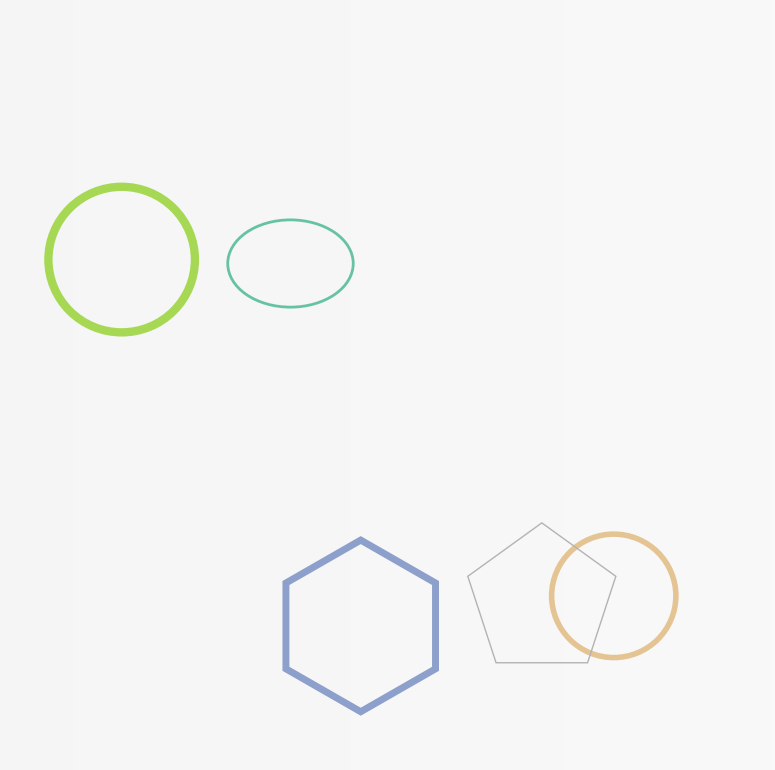[{"shape": "oval", "thickness": 1, "radius": 0.4, "center": [0.375, 0.658]}, {"shape": "hexagon", "thickness": 2.5, "radius": 0.56, "center": [0.465, 0.187]}, {"shape": "circle", "thickness": 3, "radius": 0.47, "center": [0.157, 0.663]}, {"shape": "circle", "thickness": 2, "radius": 0.4, "center": [0.792, 0.226]}, {"shape": "pentagon", "thickness": 0.5, "radius": 0.5, "center": [0.699, 0.221]}]